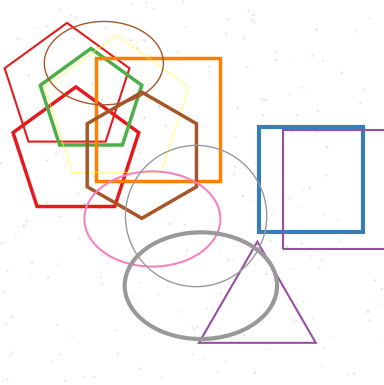[{"shape": "pentagon", "thickness": 1.5, "radius": 0.85, "center": [0.174, 0.77]}, {"shape": "pentagon", "thickness": 2.5, "radius": 0.86, "center": [0.197, 0.603]}, {"shape": "square", "thickness": 3, "radius": 0.68, "center": [0.808, 0.534]}, {"shape": "pentagon", "thickness": 2.5, "radius": 0.69, "center": [0.236, 0.736]}, {"shape": "square", "thickness": 1.5, "radius": 0.77, "center": [0.889, 0.509]}, {"shape": "triangle", "thickness": 1.5, "radius": 0.88, "center": [0.668, 0.197]}, {"shape": "square", "thickness": 2.5, "radius": 0.8, "center": [0.41, 0.69]}, {"shape": "pentagon", "thickness": 0.5, "radius": 0.98, "center": [0.303, 0.712]}, {"shape": "oval", "thickness": 1, "radius": 0.77, "center": [0.27, 0.836]}, {"shape": "hexagon", "thickness": 2.5, "radius": 0.82, "center": [0.368, 0.597]}, {"shape": "oval", "thickness": 1.5, "radius": 0.88, "center": [0.396, 0.431]}, {"shape": "circle", "thickness": 1, "radius": 0.92, "center": [0.509, 0.439]}, {"shape": "oval", "thickness": 3, "radius": 0.99, "center": [0.522, 0.258]}]